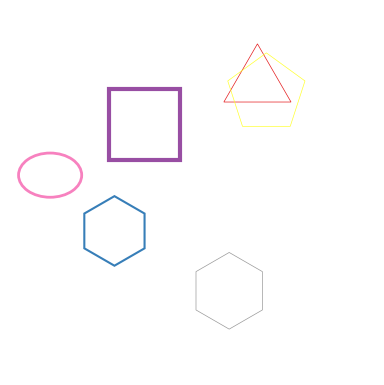[{"shape": "triangle", "thickness": 0.5, "radius": 0.5, "center": [0.669, 0.785]}, {"shape": "hexagon", "thickness": 1.5, "radius": 0.45, "center": [0.297, 0.4]}, {"shape": "square", "thickness": 3, "radius": 0.46, "center": [0.374, 0.676]}, {"shape": "pentagon", "thickness": 0.5, "radius": 0.53, "center": [0.692, 0.757]}, {"shape": "oval", "thickness": 2, "radius": 0.41, "center": [0.13, 0.545]}, {"shape": "hexagon", "thickness": 0.5, "radius": 0.5, "center": [0.595, 0.245]}]